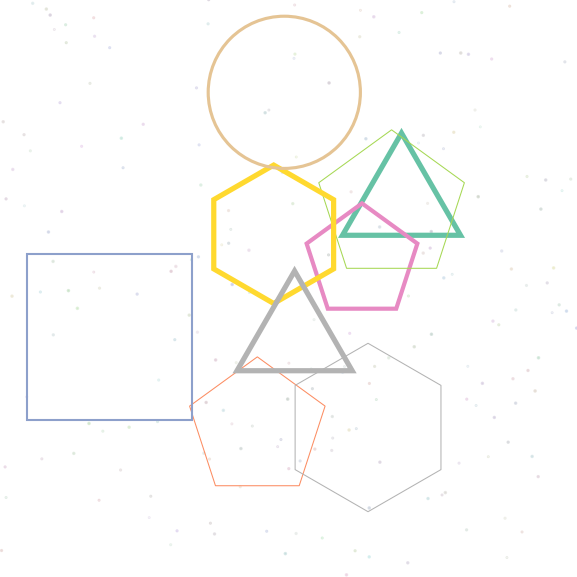[{"shape": "triangle", "thickness": 2.5, "radius": 0.59, "center": [0.695, 0.651]}, {"shape": "pentagon", "thickness": 0.5, "radius": 0.62, "center": [0.446, 0.258]}, {"shape": "square", "thickness": 1, "radius": 0.72, "center": [0.19, 0.416]}, {"shape": "pentagon", "thickness": 2, "radius": 0.5, "center": [0.627, 0.546]}, {"shape": "pentagon", "thickness": 0.5, "radius": 0.66, "center": [0.678, 0.642]}, {"shape": "hexagon", "thickness": 2.5, "radius": 0.6, "center": [0.474, 0.593]}, {"shape": "circle", "thickness": 1.5, "radius": 0.66, "center": [0.492, 0.839]}, {"shape": "hexagon", "thickness": 0.5, "radius": 0.73, "center": [0.637, 0.259]}, {"shape": "triangle", "thickness": 2.5, "radius": 0.58, "center": [0.51, 0.415]}]